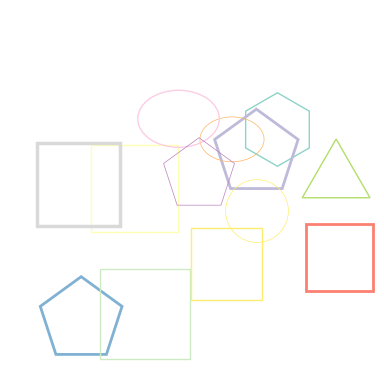[{"shape": "hexagon", "thickness": 1, "radius": 0.48, "center": [0.721, 0.664]}, {"shape": "square", "thickness": 1, "radius": 0.56, "center": [0.351, 0.51]}, {"shape": "pentagon", "thickness": 2, "radius": 0.57, "center": [0.666, 0.602]}, {"shape": "square", "thickness": 2, "radius": 0.43, "center": [0.882, 0.331]}, {"shape": "pentagon", "thickness": 2, "radius": 0.56, "center": [0.211, 0.17]}, {"shape": "oval", "thickness": 0.5, "radius": 0.42, "center": [0.603, 0.638]}, {"shape": "triangle", "thickness": 1, "radius": 0.51, "center": [0.873, 0.537]}, {"shape": "oval", "thickness": 1, "radius": 0.53, "center": [0.464, 0.691]}, {"shape": "square", "thickness": 2.5, "radius": 0.54, "center": [0.205, 0.52]}, {"shape": "pentagon", "thickness": 0.5, "radius": 0.48, "center": [0.517, 0.545]}, {"shape": "square", "thickness": 1, "radius": 0.58, "center": [0.377, 0.183]}, {"shape": "circle", "thickness": 0.5, "radius": 0.41, "center": [0.668, 0.452]}, {"shape": "square", "thickness": 1, "radius": 0.46, "center": [0.588, 0.314]}]